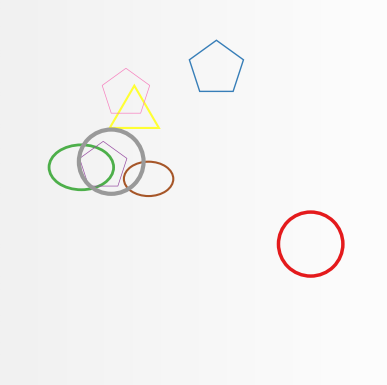[{"shape": "circle", "thickness": 2.5, "radius": 0.42, "center": [0.802, 0.366]}, {"shape": "pentagon", "thickness": 1, "radius": 0.37, "center": [0.558, 0.822]}, {"shape": "oval", "thickness": 2, "radius": 0.42, "center": [0.21, 0.565]}, {"shape": "pentagon", "thickness": 0.5, "radius": 0.32, "center": [0.266, 0.569]}, {"shape": "triangle", "thickness": 1.5, "radius": 0.37, "center": [0.347, 0.704]}, {"shape": "oval", "thickness": 1.5, "radius": 0.32, "center": [0.383, 0.535]}, {"shape": "pentagon", "thickness": 0.5, "radius": 0.32, "center": [0.325, 0.758]}, {"shape": "circle", "thickness": 3, "radius": 0.42, "center": [0.287, 0.58]}]